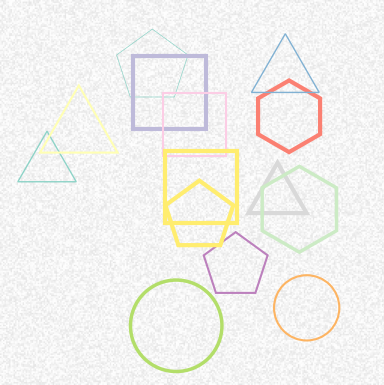[{"shape": "triangle", "thickness": 1, "radius": 0.44, "center": [0.122, 0.572]}, {"shape": "pentagon", "thickness": 0.5, "radius": 0.49, "center": [0.396, 0.827]}, {"shape": "triangle", "thickness": 1.5, "radius": 0.58, "center": [0.205, 0.662]}, {"shape": "square", "thickness": 3, "radius": 0.48, "center": [0.441, 0.76]}, {"shape": "hexagon", "thickness": 3, "radius": 0.47, "center": [0.751, 0.698]}, {"shape": "triangle", "thickness": 1, "radius": 0.51, "center": [0.741, 0.811]}, {"shape": "circle", "thickness": 1.5, "radius": 0.42, "center": [0.797, 0.2]}, {"shape": "circle", "thickness": 2.5, "radius": 0.59, "center": [0.458, 0.154]}, {"shape": "square", "thickness": 1.5, "radius": 0.41, "center": [0.506, 0.677]}, {"shape": "triangle", "thickness": 3, "radius": 0.44, "center": [0.721, 0.49]}, {"shape": "pentagon", "thickness": 1.5, "radius": 0.44, "center": [0.612, 0.31]}, {"shape": "hexagon", "thickness": 2.5, "radius": 0.56, "center": [0.777, 0.457]}, {"shape": "pentagon", "thickness": 3, "radius": 0.46, "center": [0.518, 0.438]}, {"shape": "square", "thickness": 3, "radius": 0.47, "center": [0.521, 0.515]}]